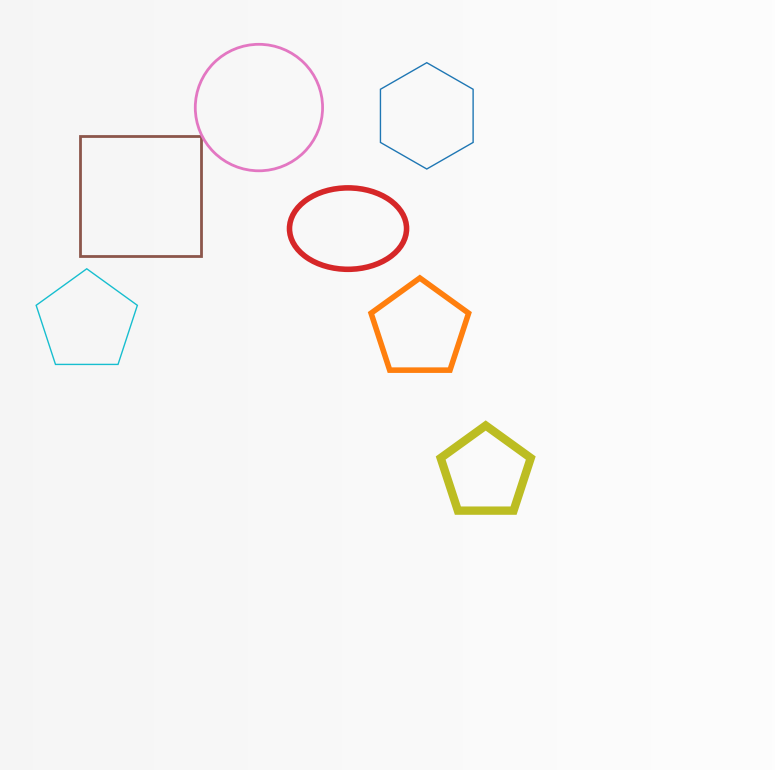[{"shape": "hexagon", "thickness": 0.5, "radius": 0.35, "center": [0.551, 0.85]}, {"shape": "pentagon", "thickness": 2, "radius": 0.33, "center": [0.542, 0.573]}, {"shape": "oval", "thickness": 2, "radius": 0.38, "center": [0.449, 0.703]}, {"shape": "square", "thickness": 1, "radius": 0.39, "center": [0.181, 0.746]}, {"shape": "circle", "thickness": 1, "radius": 0.41, "center": [0.334, 0.86]}, {"shape": "pentagon", "thickness": 3, "radius": 0.31, "center": [0.627, 0.386]}, {"shape": "pentagon", "thickness": 0.5, "radius": 0.34, "center": [0.112, 0.582]}]